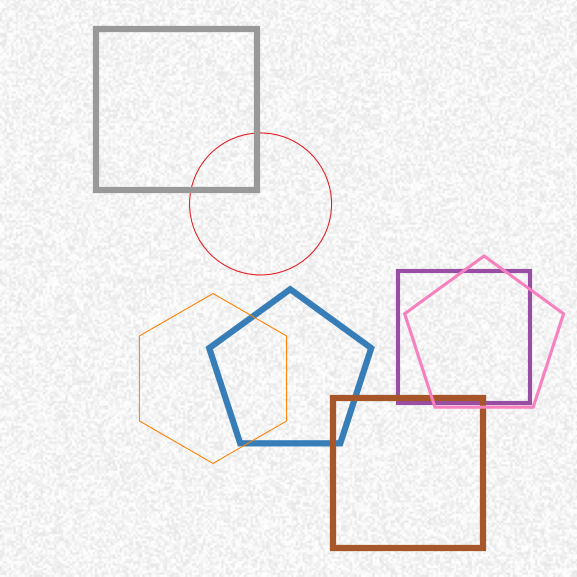[{"shape": "circle", "thickness": 0.5, "radius": 0.61, "center": [0.451, 0.646]}, {"shape": "pentagon", "thickness": 3, "radius": 0.74, "center": [0.503, 0.351]}, {"shape": "square", "thickness": 2, "radius": 0.57, "center": [0.803, 0.416]}, {"shape": "hexagon", "thickness": 0.5, "radius": 0.74, "center": [0.369, 0.344]}, {"shape": "square", "thickness": 3, "radius": 0.65, "center": [0.707, 0.18]}, {"shape": "pentagon", "thickness": 1.5, "radius": 0.72, "center": [0.838, 0.411]}, {"shape": "square", "thickness": 3, "radius": 0.7, "center": [0.305, 0.809]}]